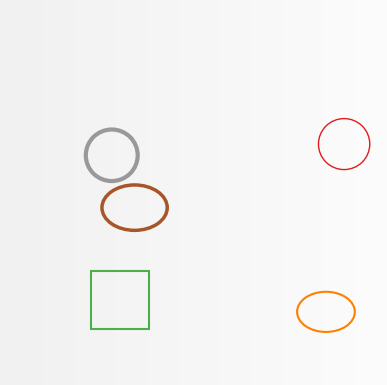[{"shape": "circle", "thickness": 1, "radius": 0.33, "center": [0.888, 0.626]}, {"shape": "square", "thickness": 1.5, "radius": 0.38, "center": [0.31, 0.221]}, {"shape": "oval", "thickness": 1.5, "radius": 0.37, "center": [0.841, 0.19]}, {"shape": "oval", "thickness": 2.5, "radius": 0.42, "center": [0.347, 0.461]}, {"shape": "circle", "thickness": 3, "radius": 0.33, "center": [0.288, 0.597]}]